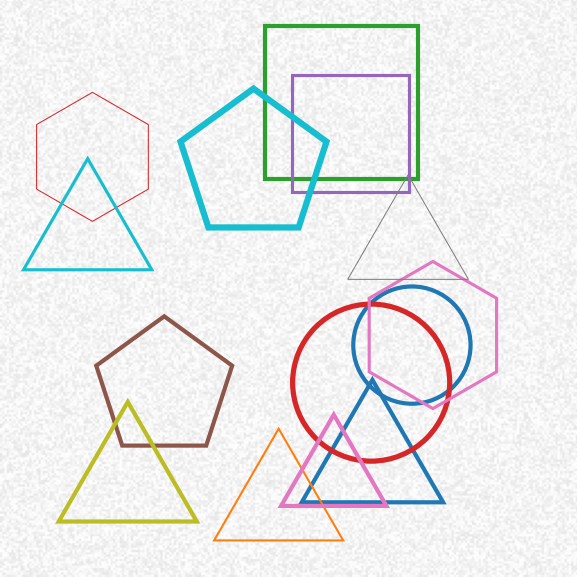[{"shape": "triangle", "thickness": 2, "radius": 0.71, "center": [0.645, 0.2]}, {"shape": "circle", "thickness": 2, "radius": 0.51, "center": [0.713, 0.402]}, {"shape": "triangle", "thickness": 1, "radius": 0.65, "center": [0.483, 0.128]}, {"shape": "square", "thickness": 2, "radius": 0.66, "center": [0.591, 0.822]}, {"shape": "hexagon", "thickness": 0.5, "radius": 0.56, "center": [0.16, 0.728]}, {"shape": "circle", "thickness": 2.5, "radius": 0.68, "center": [0.643, 0.337]}, {"shape": "square", "thickness": 1.5, "radius": 0.51, "center": [0.607, 0.768]}, {"shape": "pentagon", "thickness": 2, "radius": 0.62, "center": [0.284, 0.328]}, {"shape": "hexagon", "thickness": 1.5, "radius": 0.64, "center": [0.75, 0.419]}, {"shape": "triangle", "thickness": 2, "radius": 0.53, "center": [0.578, 0.176]}, {"shape": "triangle", "thickness": 0.5, "radius": 0.6, "center": [0.707, 0.576]}, {"shape": "triangle", "thickness": 2, "radius": 0.69, "center": [0.221, 0.165]}, {"shape": "triangle", "thickness": 1.5, "radius": 0.64, "center": [0.152, 0.596]}, {"shape": "pentagon", "thickness": 3, "radius": 0.66, "center": [0.439, 0.713]}]